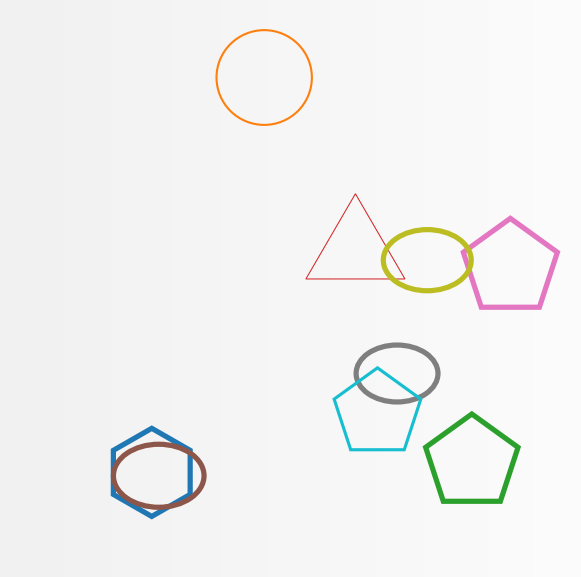[{"shape": "hexagon", "thickness": 2.5, "radius": 0.38, "center": [0.261, 0.181]}, {"shape": "circle", "thickness": 1, "radius": 0.41, "center": [0.455, 0.865]}, {"shape": "pentagon", "thickness": 2.5, "radius": 0.42, "center": [0.812, 0.199]}, {"shape": "triangle", "thickness": 0.5, "radius": 0.49, "center": [0.611, 0.565]}, {"shape": "oval", "thickness": 2.5, "radius": 0.39, "center": [0.273, 0.175]}, {"shape": "pentagon", "thickness": 2.5, "radius": 0.43, "center": [0.878, 0.536]}, {"shape": "oval", "thickness": 2.5, "radius": 0.35, "center": [0.683, 0.352]}, {"shape": "oval", "thickness": 2.5, "radius": 0.38, "center": [0.735, 0.549]}, {"shape": "pentagon", "thickness": 1.5, "radius": 0.39, "center": [0.649, 0.284]}]